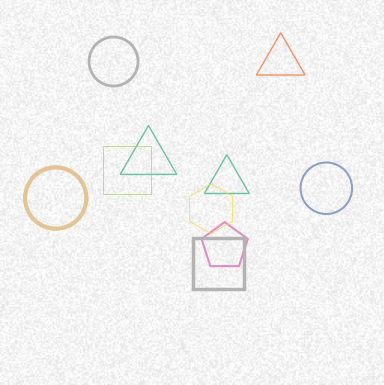[{"shape": "triangle", "thickness": 1, "radius": 0.34, "center": [0.589, 0.531]}, {"shape": "triangle", "thickness": 1, "radius": 0.42, "center": [0.386, 0.589]}, {"shape": "triangle", "thickness": 1, "radius": 0.37, "center": [0.729, 0.842]}, {"shape": "circle", "thickness": 1.5, "radius": 0.33, "center": [0.848, 0.511]}, {"shape": "pentagon", "thickness": 1.5, "radius": 0.32, "center": [0.584, 0.36]}, {"shape": "square", "thickness": 0.5, "radius": 0.31, "center": [0.329, 0.558]}, {"shape": "hexagon", "thickness": 0.5, "radius": 0.32, "center": [0.548, 0.458]}, {"shape": "circle", "thickness": 3, "radius": 0.4, "center": [0.145, 0.486]}, {"shape": "square", "thickness": 2.5, "radius": 0.33, "center": [0.569, 0.316]}, {"shape": "circle", "thickness": 2, "radius": 0.32, "center": [0.295, 0.84]}]